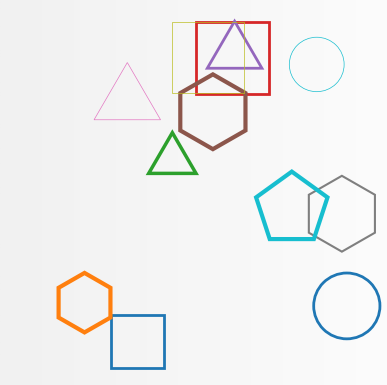[{"shape": "square", "thickness": 2, "radius": 0.34, "center": [0.354, 0.112]}, {"shape": "circle", "thickness": 2, "radius": 0.43, "center": [0.895, 0.205]}, {"shape": "hexagon", "thickness": 3, "radius": 0.39, "center": [0.218, 0.214]}, {"shape": "triangle", "thickness": 2.5, "radius": 0.35, "center": [0.445, 0.585]}, {"shape": "square", "thickness": 2, "radius": 0.47, "center": [0.599, 0.849]}, {"shape": "triangle", "thickness": 2, "radius": 0.41, "center": [0.605, 0.863]}, {"shape": "hexagon", "thickness": 3, "radius": 0.49, "center": [0.549, 0.71]}, {"shape": "triangle", "thickness": 0.5, "radius": 0.5, "center": [0.329, 0.738]}, {"shape": "hexagon", "thickness": 1.5, "radius": 0.49, "center": [0.882, 0.445]}, {"shape": "square", "thickness": 0.5, "radius": 0.47, "center": [0.536, 0.851]}, {"shape": "circle", "thickness": 0.5, "radius": 0.35, "center": [0.817, 0.833]}, {"shape": "pentagon", "thickness": 3, "radius": 0.48, "center": [0.753, 0.457]}]